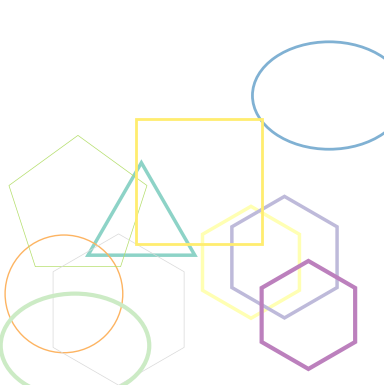[{"shape": "triangle", "thickness": 2.5, "radius": 0.8, "center": [0.367, 0.417]}, {"shape": "hexagon", "thickness": 2.5, "radius": 0.73, "center": [0.652, 0.319]}, {"shape": "hexagon", "thickness": 2.5, "radius": 0.79, "center": [0.739, 0.332]}, {"shape": "oval", "thickness": 2, "radius": 1.0, "center": [0.855, 0.752]}, {"shape": "circle", "thickness": 1, "radius": 0.76, "center": [0.166, 0.237]}, {"shape": "pentagon", "thickness": 0.5, "radius": 0.94, "center": [0.202, 0.46]}, {"shape": "hexagon", "thickness": 0.5, "radius": 0.98, "center": [0.308, 0.196]}, {"shape": "hexagon", "thickness": 3, "radius": 0.7, "center": [0.801, 0.182]}, {"shape": "oval", "thickness": 3, "radius": 0.96, "center": [0.195, 0.102]}, {"shape": "square", "thickness": 2, "radius": 0.81, "center": [0.517, 0.528]}]